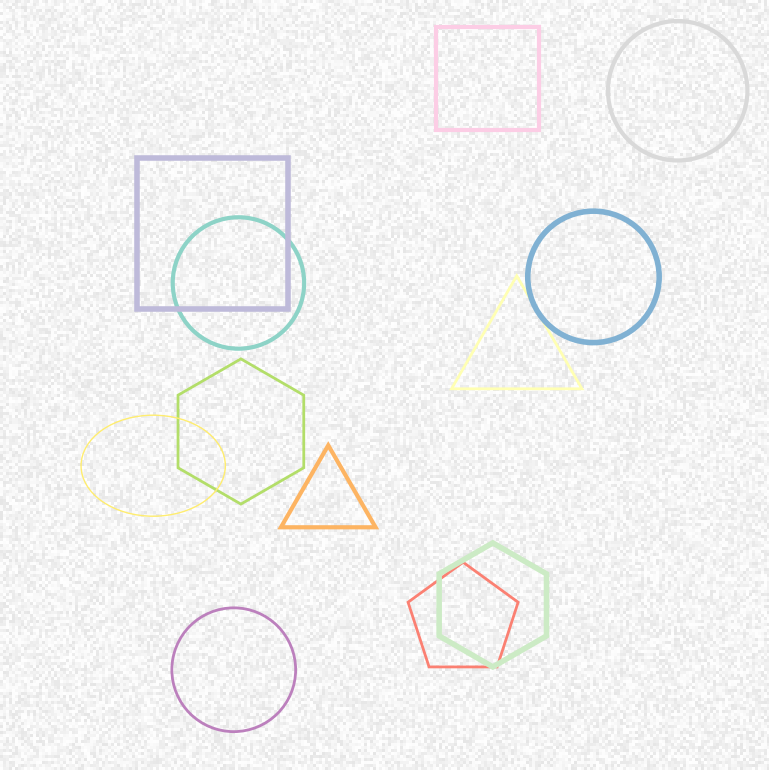[{"shape": "circle", "thickness": 1.5, "radius": 0.43, "center": [0.31, 0.632]}, {"shape": "triangle", "thickness": 1, "radius": 0.49, "center": [0.671, 0.544]}, {"shape": "square", "thickness": 2, "radius": 0.49, "center": [0.276, 0.697]}, {"shape": "pentagon", "thickness": 1, "radius": 0.38, "center": [0.601, 0.195]}, {"shape": "circle", "thickness": 2, "radius": 0.43, "center": [0.771, 0.64]}, {"shape": "triangle", "thickness": 1.5, "radius": 0.35, "center": [0.426, 0.351]}, {"shape": "hexagon", "thickness": 1, "radius": 0.47, "center": [0.313, 0.44]}, {"shape": "square", "thickness": 1.5, "radius": 0.33, "center": [0.634, 0.898]}, {"shape": "circle", "thickness": 1.5, "radius": 0.45, "center": [0.88, 0.882]}, {"shape": "circle", "thickness": 1, "radius": 0.4, "center": [0.304, 0.13]}, {"shape": "hexagon", "thickness": 2, "radius": 0.4, "center": [0.64, 0.214]}, {"shape": "oval", "thickness": 0.5, "radius": 0.47, "center": [0.199, 0.395]}]